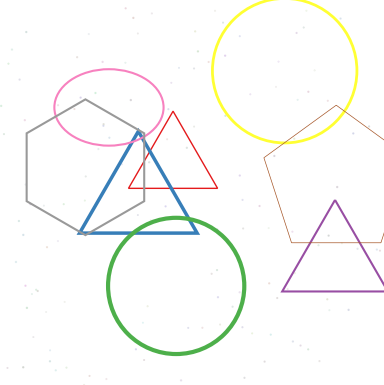[{"shape": "triangle", "thickness": 1, "radius": 0.67, "center": [0.449, 0.578]}, {"shape": "triangle", "thickness": 2.5, "radius": 0.88, "center": [0.359, 0.483]}, {"shape": "circle", "thickness": 3, "radius": 0.88, "center": [0.458, 0.257]}, {"shape": "triangle", "thickness": 1.5, "radius": 0.79, "center": [0.87, 0.322]}, {"shape": "circle", "thickness": 2, "radius": 0.94, "center": [0.739, 0.816]}, {"shape": "pentagon", "thickness": 0.5, "radius": 0.99, "center": [0.873, 0.529]}, {"shape": "oval", "thickness": 1.5, "radius": 0.71, "center": [0.283, 0.721]}, {"shape": "hexagon", "thickness": 1.5, "radius": 0.88, "center": [0.222, 0.566]}]